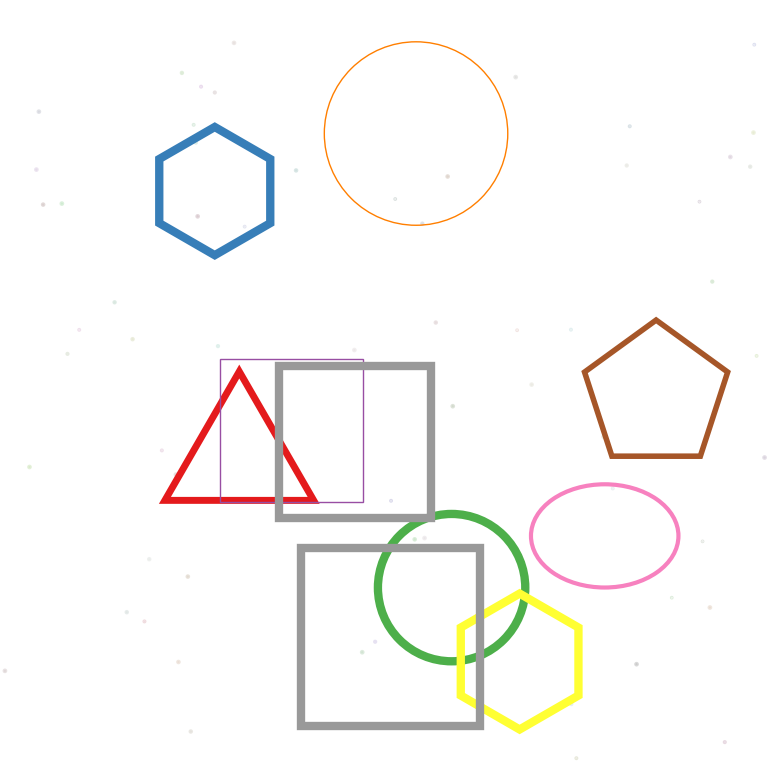[{"shape": "triangle", "thickness": 2.5, "radius": 0.56, "center": [0.311, 0.406]}, {"shape": "hexagon", "thickness": 3, "radius": 0.42, "center": [0.279, 0.752]}, {"shape": "circle", "thickness": 3, "radius": 0.48, "center": [0.586, 0.237]}, {"shape": "square", "thickness": 0.5, "radius": 0.46, "center": [0.379, 0.441]}, {"shape": "circle", "thickness": 0.5, "radius": 0.6, "center": [0.54, 0.827]}, {"shape": "hexagon", "thickness": 3, "radius": 0.44, "center": [0.675, 0.141]}, {"shape": "pentagon", "thickness": 2, "radius": 0.49, "center": [0.852, 0.487]}, {"shape": "oval", "thickness": 1.5, "radius": 0.48, "center": [0.785, 0.304]}, {"shape": "square", "thickness": 3, "radius": 0.58, "center": [0.507, 0.172]}, {"shape": "square", "thickness": 3, "radius": 0.49, "center": [0.461, 0.426]}]